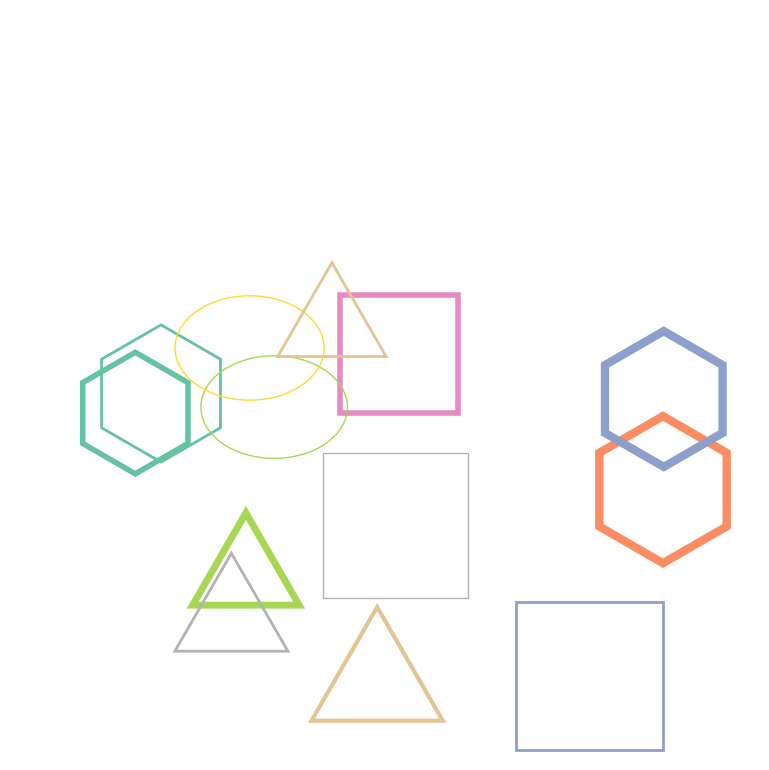[{"shape": "hexagon", "thickness": 2, "radius": 0.39, "center": [0.176, 0.464]}, {"shape": "hexagon", "thickness": 1, "radius": 0.45, "center": [0.209, 0.489]}, {"shape": "hexagon", "thickness": 3, "radius": 0.48, "center": [0.861, 0.364]}, {"shape": "square", "thickness": 1, "radius": 0.48, "center": [0.766, 0.122]}, {"shape": "hexagon", "thickness": 3, "radius": 0.44, "center": [0.862, 0.482]}, {"shape": "square", "thickness": 2, "radius": 0.38, "center": [0.518, 0.54]}, {"shape": "oval", "thickness": 0.5, "radius": 0.48, "center": [0.356, 0.471]}, {"shape": "triangle", "thickness": 2.5, "radius": 0.4, "center": [0.319, 0.254]}, {"shape": "oval", "thickness": 0.5, "radius": 0.48, "center": [0.324, 0.548]}, {"shape": "triangle", "thickness": 1, "radius": 0.41, "center": [0.431, 0.578]}, {"shape": "triangle", "thickness": 1.5, "radius": 0.49, "center": [0.49, 0.113]}, {"shape": "triangle", "thickness": 1, "radius": 0.42, "center": [0.301, 0.197]}, {"shape": "square", "thickness": 0.5, "radius": 0.47, "center": [0.513, 0.318]}]